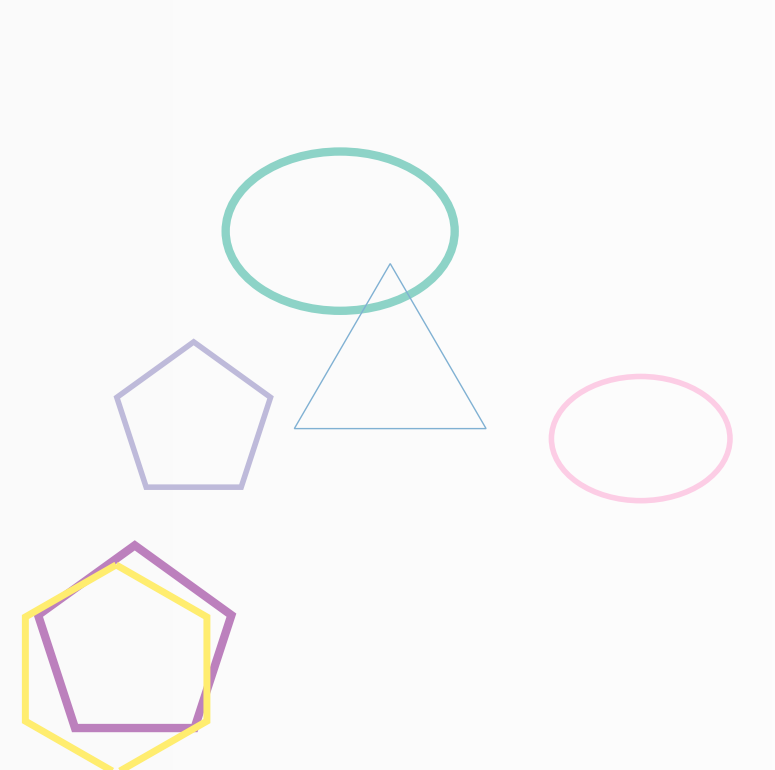[{"shape": "oval", "thickness": 3, "radius": 0.74, "center": [0.439, 0.7]}, {"shape": "pentagon", "thickness": 2, "radius": 0.52, "center": [0.25, 0.452]}, {"shape": "triangle", "thickness": 0.5, "radius": 0.71, "center": [0.503, 0.515]}, {"shape": "oval", "thickness": 2, "radius": 0.58, "center": [0.827, 0.43]}, {"shape": "pentagon", "thickness": 3, "radius": 0.66, "center": [0.174, 0.161]}, {"shape": "hexagon", "thickness": 2.5, "radius": 0.68, "center": [0.15, 0.131]}]